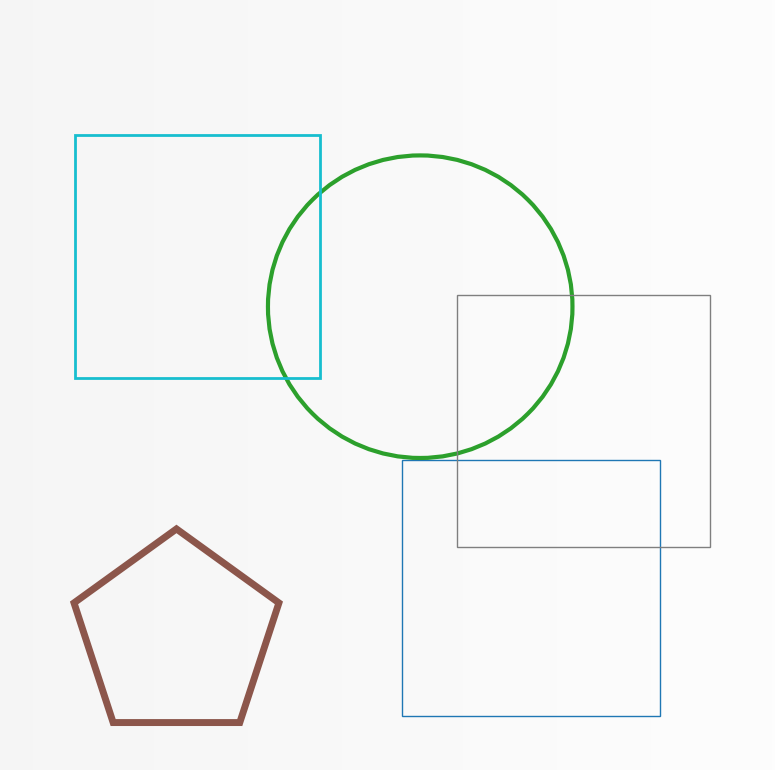[{"shape": "square", "thickness": 0.5, "radius": 0.83, "center": [0.685, 0.236]}, {"shape": "circle", "thickness": 1.5, "radius": 0.98, "center": [0.542, 0.602]}, {"shape": "pentagon", "thickness": 2.5, "radius": 0.69, "center": [0.228, 0.174]}, {"shape": "square", "thickness": 0.5, "radius": 0.82, "center": [0.753, 0.454]}, {"shape": "square", "thickness": 1, "radius": 0.79, "center": [0.255, 0.667]}]